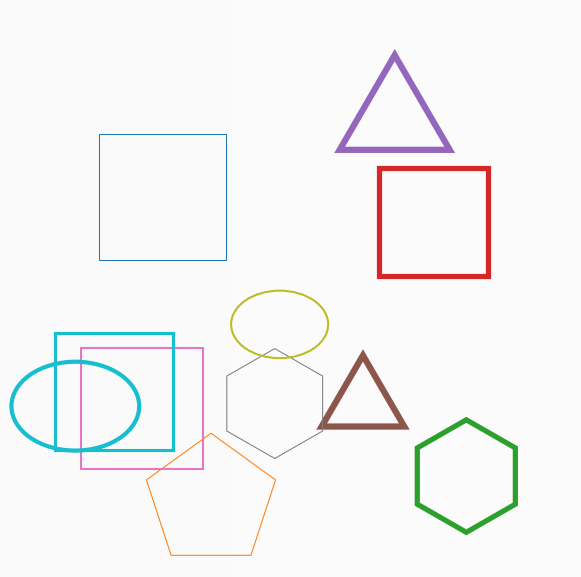[{"shape": "square", "thickness": 0.5, "radius": 0.54, "center": [0.28, 0.659]}, {"shape": "pentagon", "thickness": 0.5, "radius": 0.58, "center": [0.363, 0.132]}, {"shape": "hexagon", "thickness": 2.5, "radius": 0.49, "center": [0.802, 0.175]}, {"shape": "square", "thickness": 2.5, "radius": 0.47, "center": [0.746, 0.614]}, {"shape": "triangle", "thickness": 3, "radius": 0.55, "center": [0.679, 0.794]}, {"shape": "triangle", "thickness": 3, "radius": 0.41, "center": [0.624, 0.302]}, {"shape": "square", "thickness": 1, "radius": 0.52, "center": [0.244, 0.292]}, {"shape": "hexagon", "thickness": 0.5, "radius": 0.48, "center": [0.473, 0.3]}, {"shape": "oval", "thickness": 1, "radius": 0.42, "center": [0.481, 0.437]}, {"shape": "oval", "thickness": 2, "radius": 0.55, "center": [0.13, 0.296]}, {"shape": "square", "thickness": 1.5, "radius": 0.51, "center": [0.196, 0.321]}]